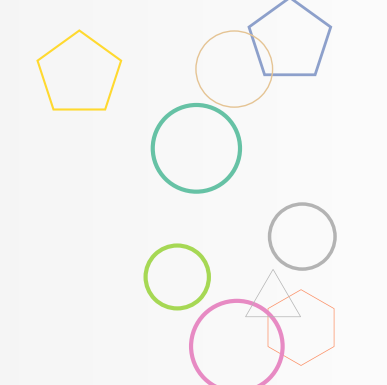[{"shape": "circle", "thickness": 3, "radius": 0.56, "center": [0.507, 0.615]}, {"shape": "hexagon", "thickness": 0.5, "radius": 0.49, "center": [0.777, 0.149]}, {"shape": "pentagon", "thickness": 2, "radius": 0.55, "center": [0.748, 0.895]}, {"shape": "circle", "thickness": 3, "radius": 0.59, "center": [0.611, 0.1]}, {"shape": "circle", "thickness": 3, "radius": 0.41, "center": [0.457, 0.281]}, {"shape": "pentagon", "thickness": 1.5, "radius": 0.57, "center": [0.205, 0.807]}, {"shape": "circle", "thickness": 1, "radius": 0.49, "center": [0.605, 0.821]}, {"shape": "circle", "thickness": 2.5, "radius": 0.42, "center": [0.78, 0.386]}, {"shape": "triangle", "thickness": 0.5, "radius": 0.41, "center": [0.705, 0.218]}]